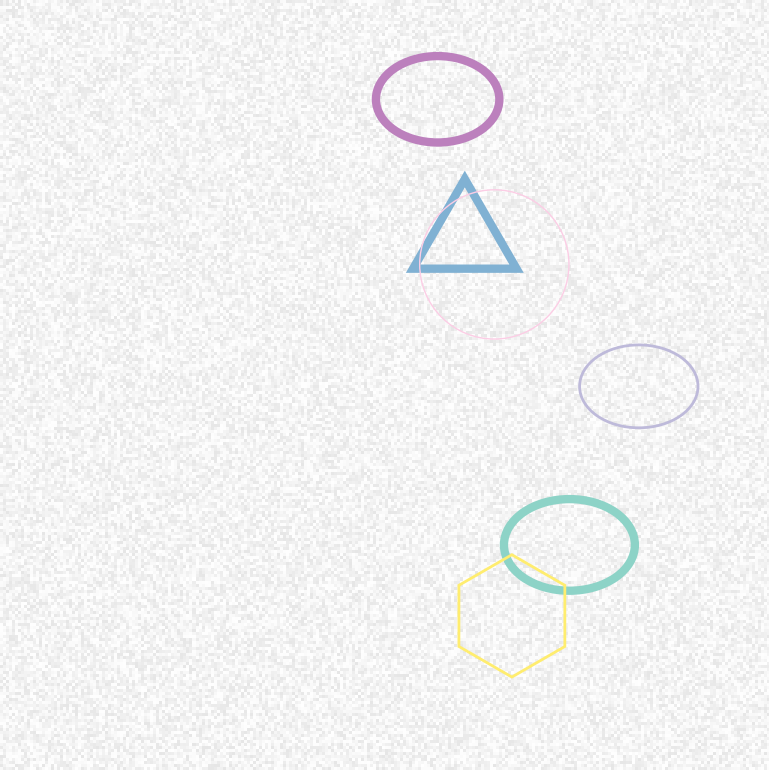[{"shape": "oval", "thickness": 3, "radius": 0.43, "center": [0.74, 0.292]}, {"shape": "oval", "thickness": 1, "radius": 0.38, "center": [0.83, 0.498]}, {"shape": "triangle", "thickness": 3, "radius": 0.39, "center": [0.604, 0.69]}, {"shape": "circle", "thickness": 0.5, "radius": 0.48, "center": [0.642, 0.657]}, {"shape": "oval", "thickness": 3, "radius": 0.4, "center": [0.568, 0.871]}, {"shape": "hexagon", "thickness": 1, "radius": 0.4, "center": [0.665, 0.2]}]